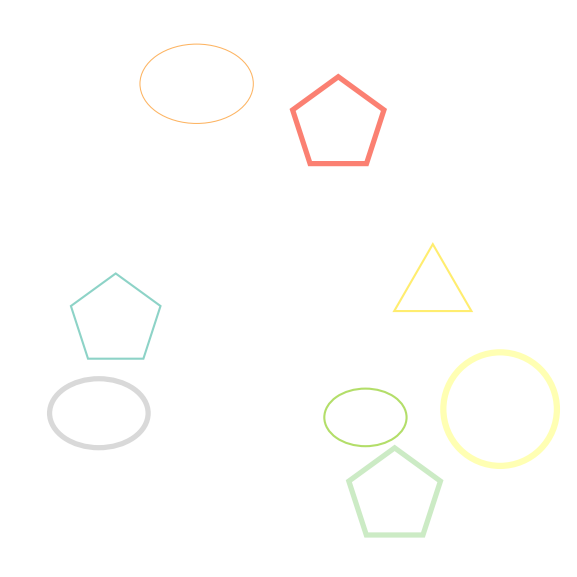[{"shape": "pentagon", "thickness": 1, "radius": 0.41, "center": [0.2, 0.444]}, {"shape": "circle", "thickness": 3, "radius": 0.49, "center": [0.866, 0.291]}, {"shape": "pentagon", "thickness": 2.5, "radius": 0.42, "center": [0.586, 0.783]}, {"shape": "oval", "thickness": 0.5, "radius": 0.49, "center": [0.341, 0.854]}, {"shape": "oval", "thickness": 1, "radius": 0.36, "center": [0.633, 0.276]}, {"shape": "oval", "thickness": 2.5, "radius": 0.43, "center": [0.171, 0.284]}, {"shape": "pentagon", "thickness": 2.5, "radius": 0.42, "center": [0.683, 0.14]}, {"shape": "triangle", "thickness": 1, "radius": 0.39, "center": [0.749, 0.499]}]